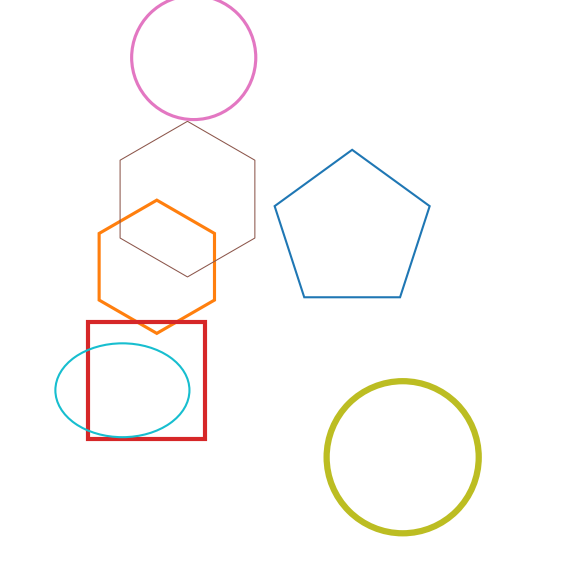[{"shape": "pentagon", "thickness": 1, "radius": 0.71, "center": [0.61, 0.599]}, {"shape": "hexagon", "thickness": 1.5, "radius": 0.58, "center": [0.272, 0.537]}, {"shape": "square", "thickness": 2, "radius": 0.51, "center": [0.254, 0.341]}, {"shape": "hexagon", "thickness": 0.5, "radius": 0.67, "center": [0.325, 0.654]}, {"shape": "circle", "thickness": 1.5, "radius": 0.54, "center": [0.335, 0.9]}, {"shape": "circle", "thickness": 3, "radius": 0.66, "center": [0.697, 0.207]}, {"shape": "oval", "thickness": 1, "radius": 0.58, "center": [0.212, 0.323]}]